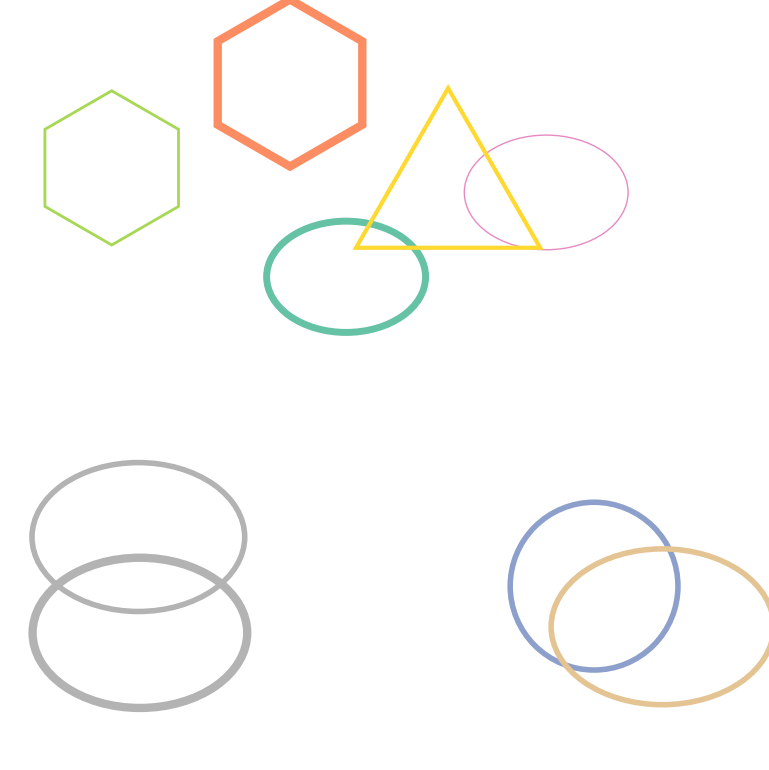[{"shape": "oval", "thickness": 2.5, "radius": 0.52, "center": [0.449, 0.641]}, {"shape": "hexagon", "thickness": 3, "radius": 0.54, "center": [0.377, 0.892]}, {"shape": "circle", "thickness": 2, "radius": 0.54, "center": [0.772, 0.239]}, {"shape": "oval", "thickness": 0.5, "radius": 0.53, "center": [0.709, 0.75]}, {"shape": "hexagon", "thickness": 1, "radius": 0.5, "center": [0.145, 0.782]}, {"shape": "triangle", "thickness": 1.5, "radius": 0.69, "center": [0.582, 0.747]}, {"shape": "oval", "thickness": 2, "radius": 0.72, "center": [0.86, 0.186]}, {"shape": "oval", "thickness": 2, "radius": 0.69, "center": [0.18, 0.303]}, {"shape": "oval", "thickness": 3, "radius": 0.7, "center": [0.182, 0.178]}]